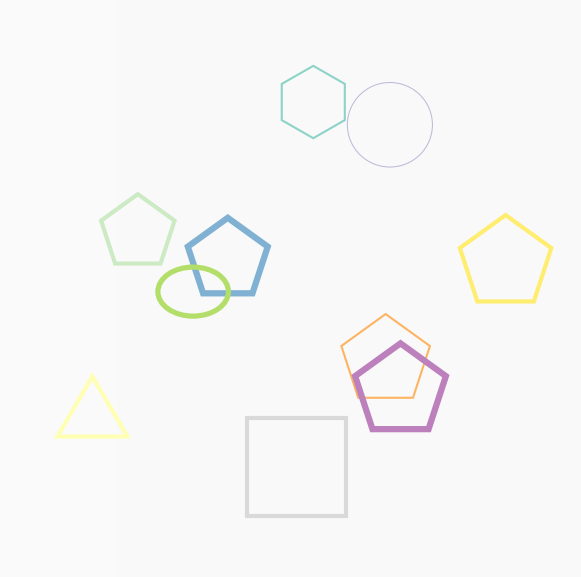[{"shape": "hexagon", "thickness": 1, "radius": 0.31, "center": [0.539, 0.822]}, {"shape": "triangle", "thickness": 2, "radius": 0.35, "center": [0.159, 0.278]}, {"shape": "circle", "thickness": 0.5, "radius": 0.37, "center": [0.671, 0.783]}, {"shape": "pentagon", "thickness": 3, "radius": 0.36, "center": [0.392, 0.55]}, {"shape": "pentagon", "thickness": 1, "radius": 0.4, "center": [0.663, 0.375]}, {"shape": "oval", "thickness": 2.5, "radius": 0.3, "center": [0.332, 0.494]}, {"shape": "square", "thickness": 2, "radius": 0.43, "center": [0.51, 0.191]}, {"shape": "pentagon", "thickness": 3, "radius": 0.41, "center": [0.689, 0.322]}, {"shape": "pentagon", "thickness": 2, "radius": 0.33, "center": [0.237, 0.597]}, {"shape": "pentagon", "thickness": 2, "radius": 0.41, "center": [0.87, 0.544]}]